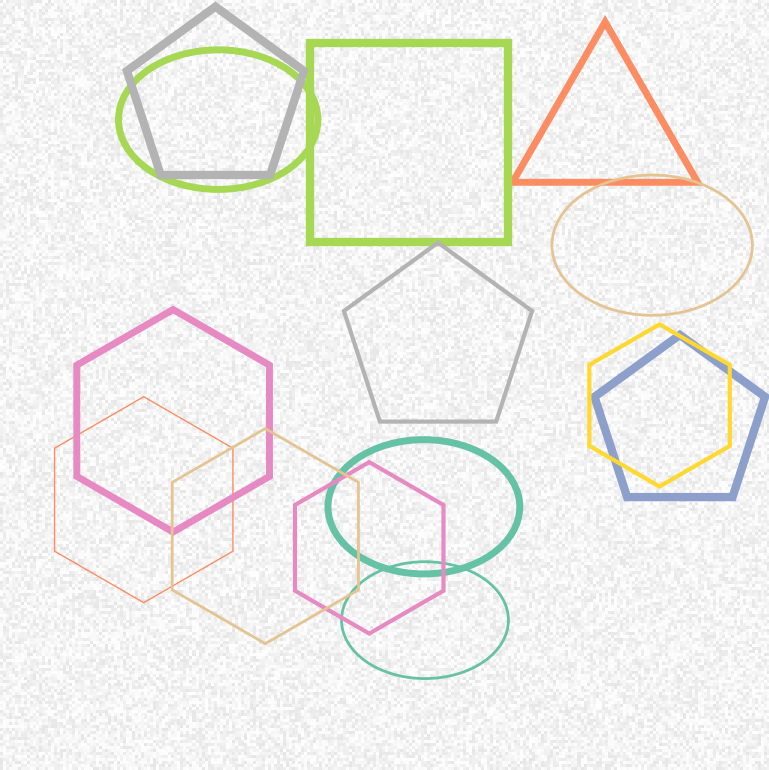[{"shape": "oval", "thickness": 1, "radius": 0.54, "center": [0.552, 0.195]}, {"shape": "oval", "thickness": 2.5, "radius": 0.62, "center": [0.55, 0.342]}, {"shape": "hexagon", "thickness": 0.5, "radius": 0.67, "center": [0.187, 0.351]}, {"shape": "triangle", "thickness": 2.5, "radius": 0.69, "center": [0.786, 0.833]}, {"shape": "pentagon", "thickness": 3, "radius": 0.58, "center": [0.883, 0.449]}, {"shape": "hexagon", "thickness": 1.5, "radius": 0.56, "center": [0.48, 0.289]}, {"shape": "hexagon", "thickness": 2.5, "radius": 0.72, "center": [0.225, 0.454]}, {"shape": "oval", "thickness": 2.5, "radius": 0.65, "center": [0.283, 0.845]}, {"shape": "square", "thickness": 3, "radius": 0.65, "center": [0.531, 0.815]}, {"shape": "hexagon", "thickness": 1.5, "radius": 0.53, "center": [0.857, 0.473]}, {"shape": "oval", "thickness": 1, "radius": 0.65, "center": [0.847, 0.682]}, {"shape": "hexagon", "thickness": 1, "radius": 0.7, "center": [0.345, 0.304]}, {"shape": "pentagon", "thickness": 1.5, "radius": 0.64, "center": [0.569, 0.556]}, {"shape": "pentagon", "thickness": 3, "radius": 0.6, "center": [0.28, 0.871]}]